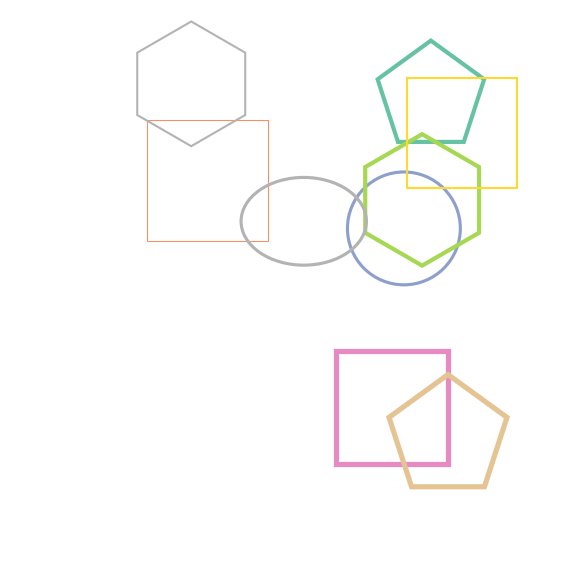[{"shape": "pentagon", "thickness": 2, "radius": 0.48, "center": [0.746, 0.832]}, {"shape": "square", "thickness": 0.5, "radius": 0.52, "center": [0.36, 0.687]}, {"shape": "circle", "thickness": 1.5, "radius": 0.49, "center": [0.699, 0.604]}, {"shape": "square", "thickness": 2.5, "radius": 0.49, "center": [0.679, 0.293]}, {"shape": "hexagon", "thickness": 2, "radius": 0.57, "center": [0.731, 0.653]}, {"shape": "square", "thickness": 1, "radius": 0.48, "center": [0.799, 0.769]}, {"shape": "pentagon", "thickness": 2.5, "radius": 0.54, "center": [0.776, 0.243]}, {"shape": "hexagon", "thickness": 1, "radius": 0.54, "center": [0.331, 0.854]}, {"shape": "oval", "thickness": 1.5, "radius": 0.54, "center": [0.526, 0.616]}]